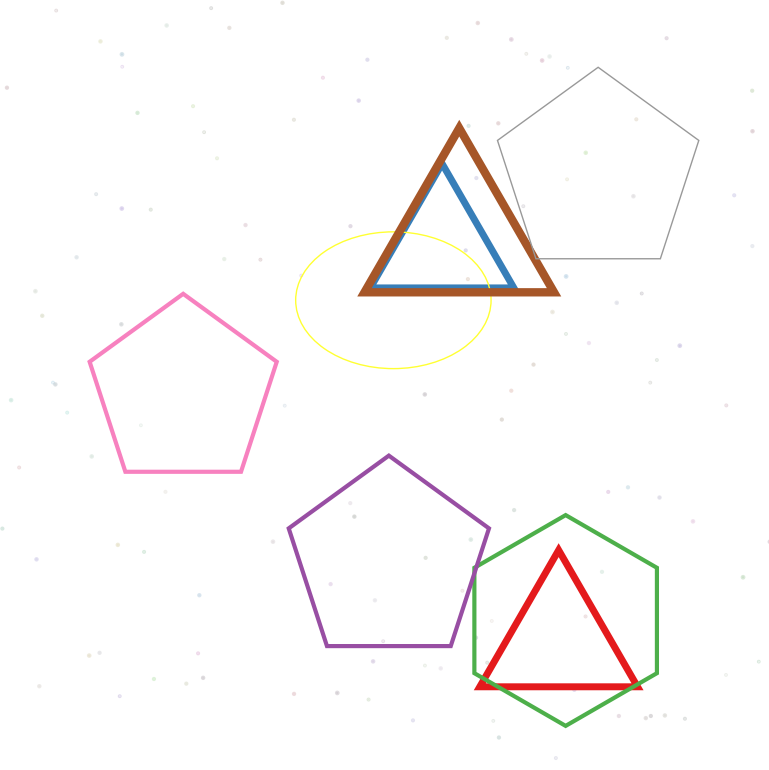[{"shape": "triangle", "thickness": 2.5, "radius": 0.59, "center": [0.726, 0.167]}, {"shape": "triangle", "thickness": 2.5, "radius": 0.54, "center": [0.574, 0.68]}, {"shape": "hexagon", "thickness": 1.5, "radius": 0.68, "center": [0.735, 0.194]}, {"shape": "pentagon", "thickness": 1.5, "radius": 0.68, "center": [0.505, 0.272]}, {"shape": "oval", "thickness": 0.5, "radius": 0.63, "center": [0.511, 0.61]}, {"shape": "triangle", "thickness": 3, "radius": 0.71, "center": [0.596, 0.691]}, {"shape": "pentagon", "thickness": 1.5, "radius": 0.64, "center": [0.238, 0.491]}, {"shape": "pentagon", "thickness": 0.5, "radius": 0.69, "center": [0.777, 0.775]}]